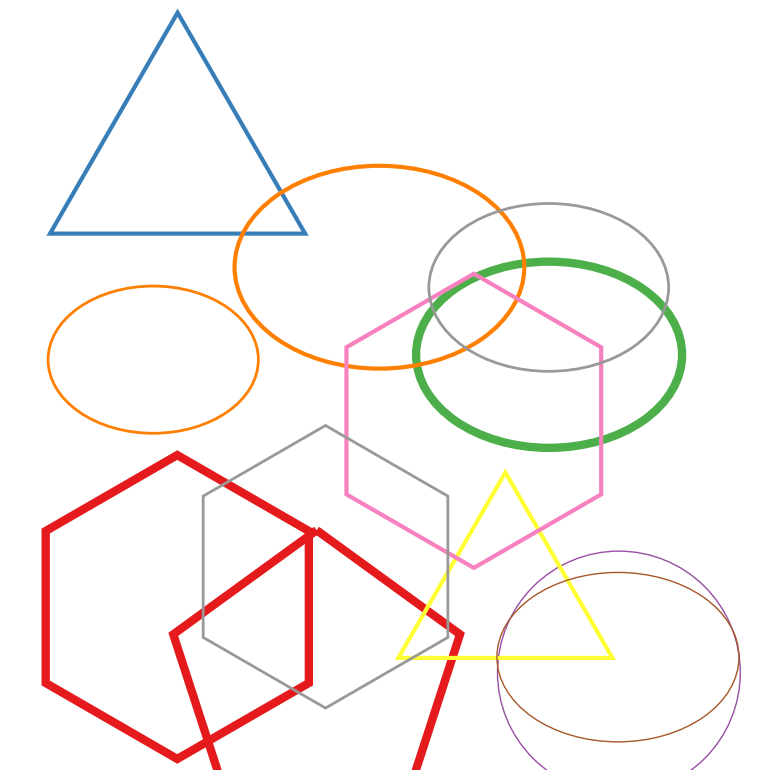[{"shape": "pentagon", "thickness": 3, "radius": 0.98, "center": [0.411, 0.116]}, {"shape": "hexagon", "thickness": 3, "radius": 0.99, "center": [0.23, 0.212]}, {"shape": "triangle", "thickness": 1.5, "radius": 0.96, "center": [0.231, 0.792]}, {"shape": "oval", "thickness": 3, "radius": 0.86, "center": [0.713, 0.539]}, {"shape": "circle", "thickness": 0.5, "radius": 0.79, "center": [0.804, 0.127]}, {"shape": "oval", "thickness": 1.5, "radius": 0.94, "center": [0.493, 0.653]}, {"shape": "oval", "thickness": 1, "radius": 0.68, "center": [0.199, 0.533]}, {"shape": "triangle", "thickness": 1.5, "radius": 0.8, "center": [0.656, 0.226]}, {"shape": "oval", "thickness": 0.5, "radius": 0.79, "center": [0.803, 0.147]}, {"shape": "hexagon", "thickness": 1.5, "radius": 0.96, "center": [0.615, 0.453]}, {"shape": "hexagon", "thickness": 1, "radius": 0.92, "center": [0.423, 0.264]}, {"shape": "oval", "thickness": 1, "radius": 0.78, "center": [0.713, 0.627]}]